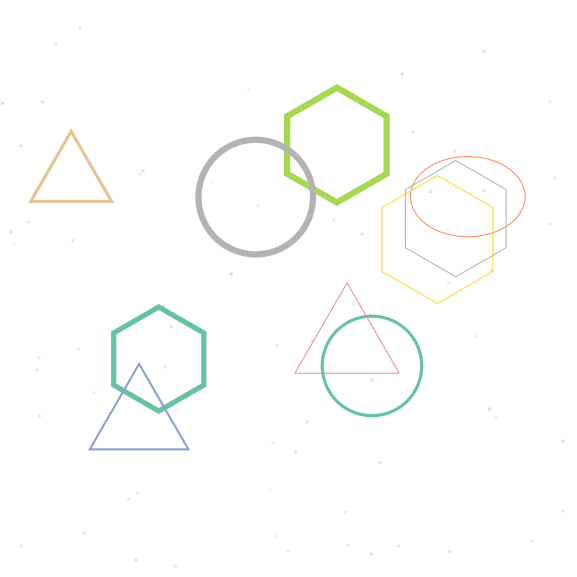[{"shape": "circle", "thickness": 1.5, "radius": 0.43, "center": [0.644, 0.366]}, {"shape": "hexagon", "thickness": 2.5, "radius": 0.45, "center": [0.275, 0.377]}, {"shape": "oval", "thickness": 0.5, "radius": 0.5, "center": [0.81, 0.659]}, {"shape": "triangle", "thickness": 1, "radius": 0.49, "center": [0.241, 0.27]}, {"shape": "triangle", "thickness": 0.5, "radius": 0.52, "center": [0.601, 0.405]}, {"shape": "hexagon", "thickness": 3, "radius": 0.5, "center": [0.583, 0.748]}, {"shape": "hexagon", "thickness": 0.5, "radius": 0.55, "center": [0.757, 0.584]}, {"shape": "triangle", "thickness": 1.5, "radius": 0.4, "center": [0.123, 0.691]}, {"shape": "circle", "thickness": 3, "radius": 0.5, "center": [0.443, 0.658]}, {"shape": "hexagon", "thickness": 0.5, "radius": 0.5, "center": [0.789, 0.62]}]